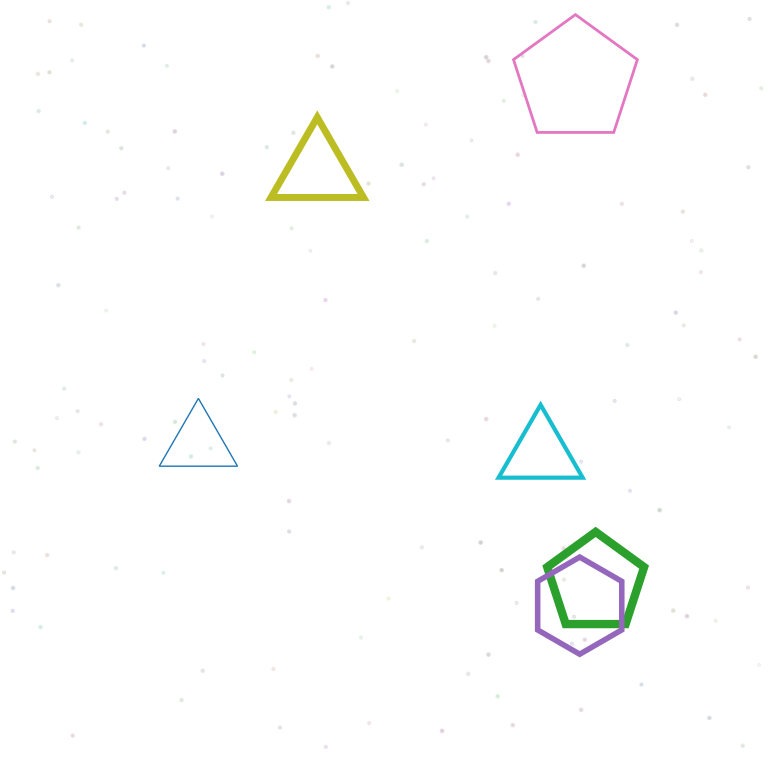[{"shape": "triangle", "thickness": 0.5, "radius": 0.29, "center": [0.258, 0.424]}, {"shape": "pentagon", "thickness": 3, "radius": 0.33, "center": [0.774, 0.243]}, {"shape": "hexagon", "thickness": 2, "radius": 0.32, "center": [0.753, 0.213]}, {"shape": "pentagon", "thickness": 1, "radius": 0.42, "center": [0.747, 0.896]}, {"shape": "triangle", "thickness": 2.5, "radius": 0.35, "center": [0.412, 0.778]}, {"shape": "triangle", "thickness": 1.5, "radius": 0.32, "center": [0.702, 0.411]}]